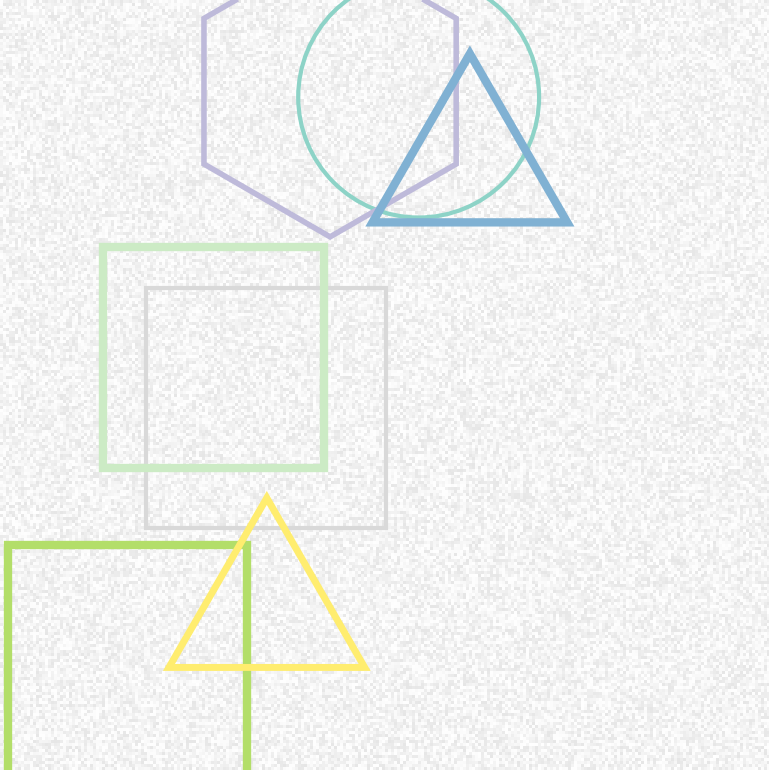[{"shape": "circle", "thickness": 1.5, "radius": 0.78, "center": [0.544, 0.874]}, {"shape": "hexagon", "thickness": 2, "radius": 0.95, "center": [0.429, 0.882]}, {"shape": "triangle", "thickness": 3, "radius": 0.73, "center": [0.61, 0.784]}, {"shape": "square", "thickness": 3, "radius": 0.78, "center": [0.166, 0.137]}, {"shape": "square", "thickness": 1.5, "radius": 0.78, "center": [0.346, 0.47]}, {"shape": "square", "thickness": 3, "radius": 0.72, "center": [0.277, 0.536]}, {"shape": "triangle", "thickness": 2.5, "radius": 0.73, "center": [0.346, 0.207]}]